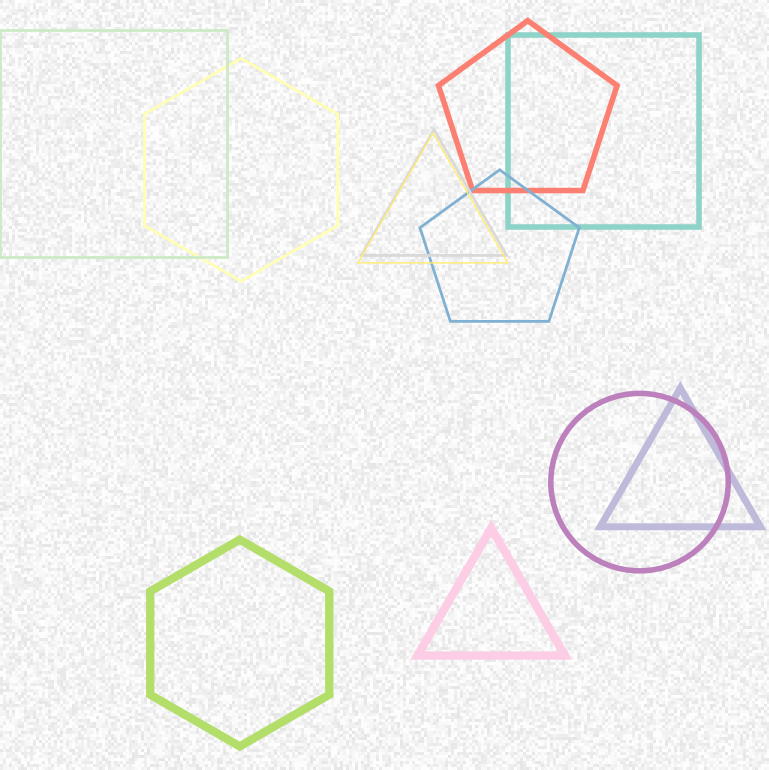[{"shape": "square", "thickness": 2, "radius": 0.62, "center": [0.784, 0.83]}, {"shape": "hexagon", "thickness": 1, "radius": 0.72, "center": [0.313, 0.779]}, {"shape": "triangle", "thickness": 2.5, "radius": 0.6, "center": [0.884, 0.376]}, {"shape": "pentagon", "thickness": 2, "radius": 0.61, "center": [0.685, 0.851]}, {"shape": "pentagon", "thickness": 1, "radius": 0.54, "center": [0.649, 0.671]}, {"shape": "hexagon", "thickness": 3, "radius": 0.67, "center": [0.311, 0.165]}, {"shape": "triangle", "thickness": 3, "radius": 0.55, "center": [0.638, 0.204]}, {"shape": "triangle", "thickness": 1, "radius": 0.54, "center": [0.564, 0.723]}, {"shape": "circle", "thickness": 2, "radius": 0.58, "center": [0.831, 0.374]}, {"shape": "square", "thickness": 1, "radius": 0.74, "center": [0.148, 0.813]}, {"shape": "triangle", "thickness": 0.5, "radius": 0.56, "center": [0.562, 0.715]}]